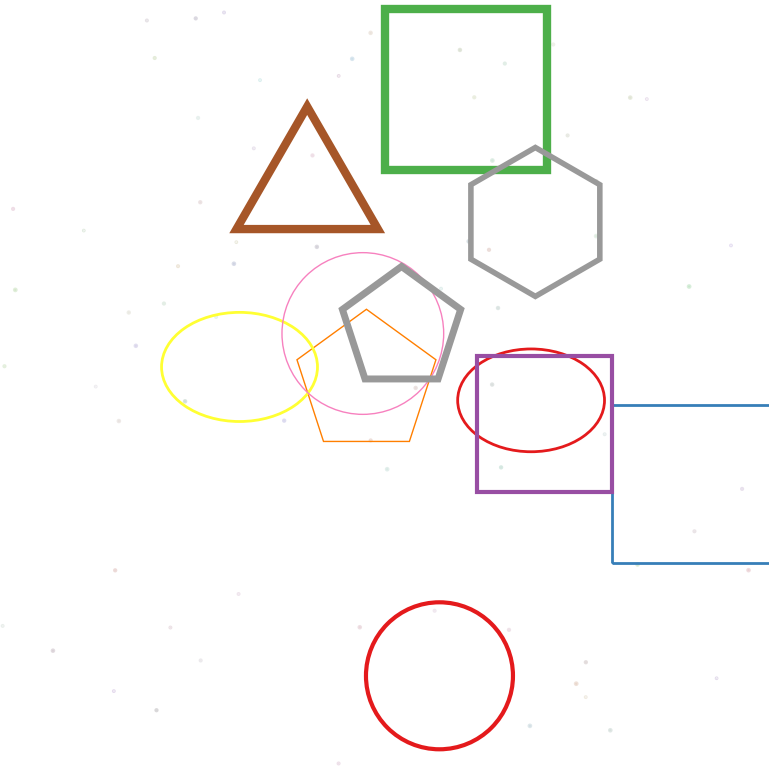[{"shape": "oval", "thickness": 1, "radius": 0.48, "center": [0.69, 0.48]}, {"shape": "circle", "thickness": 1.5, "radius": 0.48, "center": [0.571, 0.122]}, {"shape": "square", "thickness": 1, "radius": 0.51, "center": [0.898, 0.372]}, {"shape": "square", "thickness": 3, "radius": 0.52, "center": [0.605, 0.884]}, {"shape": "square", "thickness": 1.5, "radius": 0.44, "center": [0.707, 0.449]}, {"shape": "pentagon", "thickness": 0.5, "radius": 0.47, "center": [0.476, 0.503]}, {"shape": "oval", "thickness": 1, "radius": 0.51, "center": [0.311, 0.523]}, {"shape": "triangle", "thickness": 3, "radius": 0.53, "center": [0.399, 0.756]}, {"shape": "circle", "thickness": 0.5, "radius": 0.52, "center": [0.471, 0.567]}, {"shape": "hexagon", "thickness": 2, "radius": 0.48, "center": [0.695, 0.712]}, {"shape": "pentagon", "thickness": 2.5, "radius": 0.4, "center": [0.521, 0.573]}]